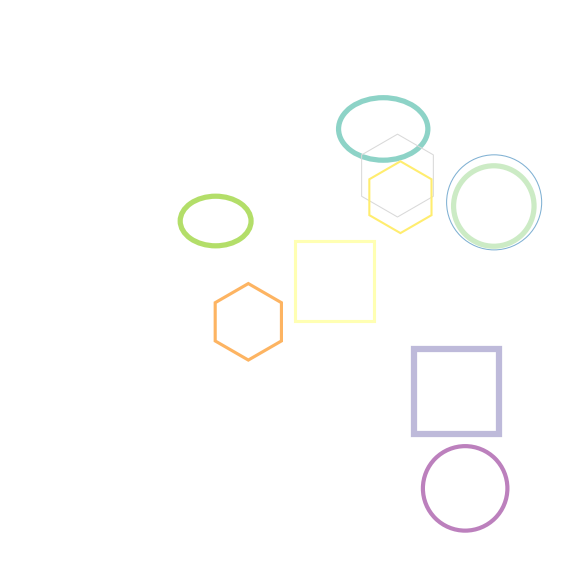[{"shape": "oval", "thickness": 2.5, "radius": 0.39, "center": [0.664, 0.776]}, {"shape": "square", "thickness": 1.5, "radius": 0.34, "center": [0.58, 0.512]}, {"shape": "square", "thickness": 3, "radius": 0.37, "center": [0.79, 0.322]}, {"shape": "circle", "thickness": 0.5, "radius": 0.41, "center": [0.856, 0.649]}, {"shape": "hexagon", "thickness": 1.5, "radius": 0.33, "center": [0.43, 0.442]}, {"shape": "oval", "thickness": 2.5, "radius": 0.31, "center": [0.373, 0.616]}, {"shape": "hexagon", "thickness": 0.5, "radius": 0.36, "center": [0.688, 0.695]}, {"shape": "circle", "thickness": 2, "radius": 0.37, "center": [0.805, 0.153]}, {"shape": "circle", "thickness": 2.5, "radius": 0.35, "center": [0.855, 0.642]}, {"shape": "hexagon", "thickness": 1, "radius": 0.31, "center": [0.693, 0.658]}]